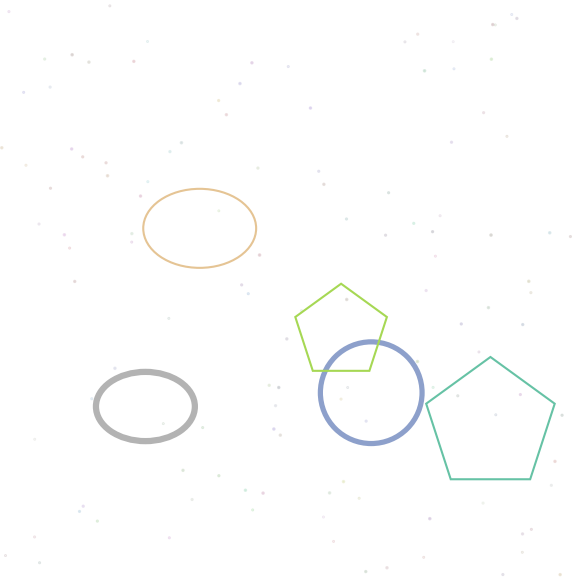[{"shape": "pentagon", "thickness": 1, "radius": 0.59, "center": [0.849, 0.264]}, {"shape": "circle", "thickness": 2.5, "radius": 0.44, "center": [0.643, 0.319]}, {"shape": "pentagon", "thickness": 1, "radius": 0.42, "center": [0.591, 0.424]}, {"shape": "oval", "thickness": 1, "radius": 0.49, "center": [0.346, 0.604]}, {"shape": "oval", "thickness": 3, "radius": 0.43, "center": [0.252, 0.295]}]